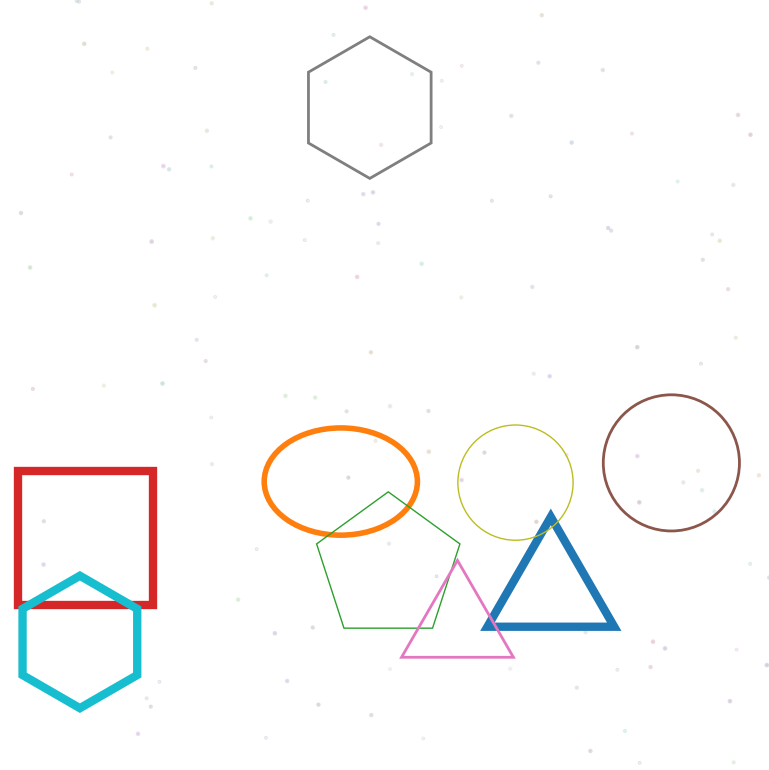[{"shape": "triangle", "thickness": 3, "radius": 0.48, "center": [0.715, 0.234]}, {"shape": "oval", "thickness": 2, "radius": 0.5, "center": [0.443, 0.375]}, {"shape": "pentagon", "thickness": 0.5, "radius": 0.49, "center": [0.504, 0.263]}, {"shape": "square", "thickness": 3, "radius": 0.44, "center": [0.111, 0.301]}, {"shape": "circle", "thickness": 1, "radius": 0.44, "center": [0.872, 0.399]}, {"shape": "triangle", "thickness": 1, "radius": 0.42, "center": [0.594, 0.188]}, {"shape": "hexagon", "thickness": 1, "radius": 0.46, "center": [0.48, 0.86]}, {"shape": "circle", "thickness": 0.5, "radius": 0.37, "center": [0.669, 0.373]}, {"shape": "hexagon", "thickness": 3, "radius": 0.43, "center": [0.104, 0.166]}]